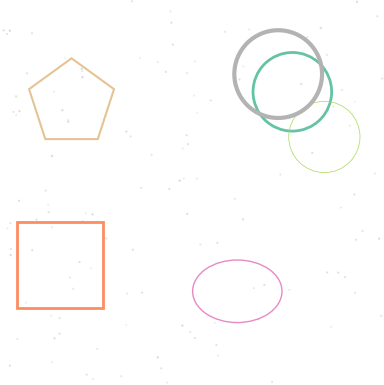[{"shape": "circle", "thickness": 2, "radius": 0.51, "center": [0.759, 0.762]}, {"shape": "square", "thickness": 2, "radius": 0.56, "center": [0.157, 0.311]}, {"shape": "oval", "thickness": 1, "radius": 0.58, "center": [0.616, 0.243]}, {"shape": "circle", "thickness": 0.5, "radius": 0.46, "center": [0.843, 0.644]}, {"shape": "pentagon", "thickness": 1.5, "radius": 0.58, "center": [0.186, 0.733]}, {"shape": "circle", "thickness": 3, "radius": 0.57, "center": [0.723, 0.808]}]